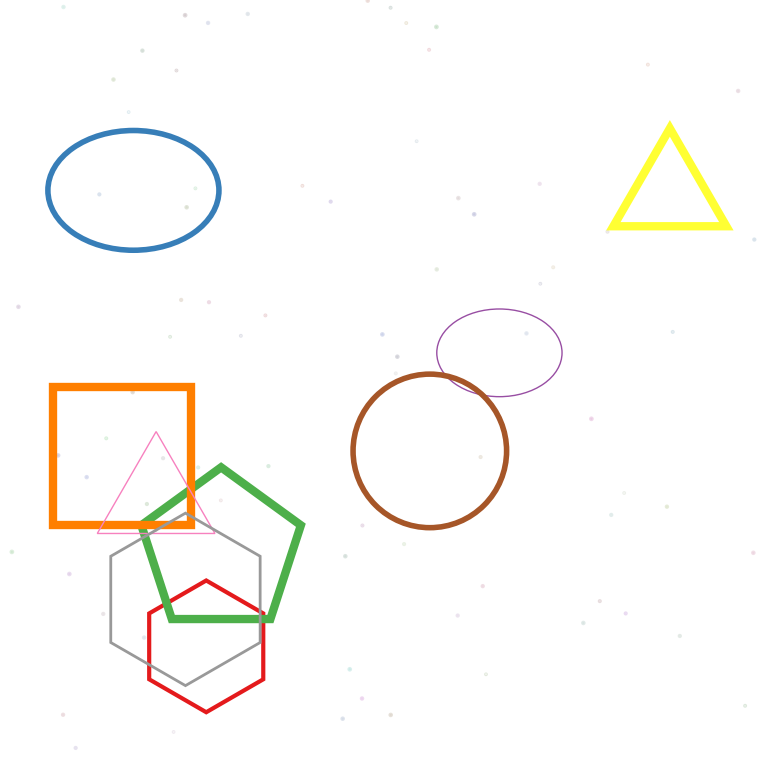[{"shape": "hexagon", "thickness": 1.5, "radius": 0.43, "center": [0.268, 0.161]}, {"shape": "oval", "thickness": 2, "radius": 0.56, "center": [0.173, 0.753]}, {"shape": "pentagon", "thickness": 3, "radius": 0.54, "center": [0.287, 0.284]}, {"shape": "oval", "thickness": 0.5, "radius": 0.41, "center": [0.649, 0.542]}, {"shape": "square", "thickness": 3, "radius": 0.45, "center": [0.158, 0.408]}, {"shape": "triangle", "thickness": 3, "radius": 0.42, "center": [0.87, 0.749]}, {"shape": "circle", "thickness": 2, "radius": 0.5, "center": [0.558, 0.414]}, {"shape": "triangle", "thickness": 0.5, "radius": 0.44, "center": [0.203, 0.351]}, {"shape": "hexagon", "thickness": 1, "radius": 0.56, "center": [0.241, 0.222]}]